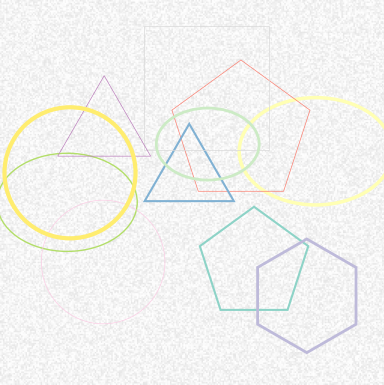[{"shape": "pentagon", "thickness": 1.5, "radius": 0.74, "center": [0.66, 0.315]}, {"shape": "oval", "thickness": 2.5, "radius": 1.0, "center": [0.82, 0.607]}, {"shape": "hexagon", "thickness": 2, "radius": 0.74, "center": [0.797, 0.232]}, {"shape": "pentagon", "thickness": 0.5, "radius": 0.94, "center": [0.626, 0.656]}, {"shape": "triangle", "thickness": 1.5, "radius": 0.67, "center": [0.492, 0.544]}, {"shape": "oval", "thickness": 1, "radius": 0.91, "center": [0.174, 0.474]}, {"shape": "circle", "thickness": 0.5, "radius": 0.8, "center": [0.268, 0.319]}, {"shape": "square", "thickness": 0.5, "radius": 0.81, "center": [0.535, 0.771]}, {"shape": "triangle", "thickness": 0.5, "radius": 0.7, "center": [0.271, 0.664]}, {"shape": "oval", "thickness": 2, "radius": 0.67, "center": [0.54, 0.626]}, {"shape": "circle", "thickness": 3, "radius": 0.85, "center": [0.182, 0.551]}]